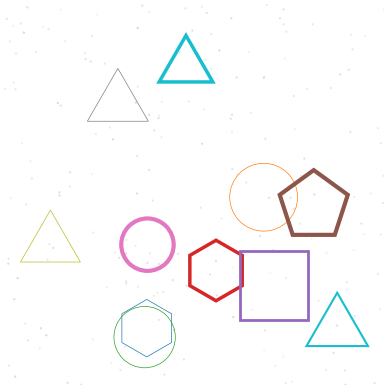[{"shape": "hexagon", "thickness": 0.5, "radius": 0.37, "center": [0.381, 0.148]}, {"shape": "circle", "thickness": 0.5, "radius": 0.44, "center": [0.685, 0.488]}, {"shape": "circle", "thickness": 0.5, "radius": 0.4, "center": [0.376, 0.124]}, {"shape": "hexagon", "thickness": 2.5, "radius": 0.39, "center": [0.561, 0.297]}, {"shape": "square", "thickness": 2, "radius": 0.44, "center": [0.712, 0.259]}, {"shape": "pentagon", "thickness": 3, "radius": 0.46, "center": [0.815, 0.465]}, {"shape": "circle", "thickness": 3, "radius": 0.34, "center": [0.383, 0.364]}, {"shape": "triangle", "thickness": 0.5, "radius": 0.46, "center": [0.306, 0.731]}, {"shape": "triangle", "thickness": 0.5, "radius": 0.45, "center": [0.131, 0.364]}, {"shape": "triangle", "thickness": 2.5, "radius": 0.4, "center": [0.483, 0.827]}, {"shape": "triangle", "thickness": 1.5, "radius": 0.46, "center": [0.876, 0.147]}]